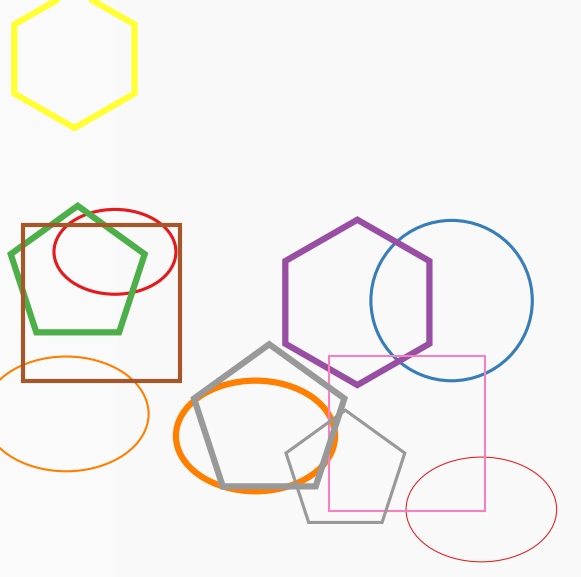[{"shape": "oval", "thickness": 0.5, "radius": 0.65, "center": [0.828, 0.117]}, {"shape": "oval", "thickness": 1.5, "radius": 0.52, "center": [0.198, 0.563]}, {"shape": "circle", "thickness": 1.5, "radius": 0.69, "center": [0.777, 0.479]}, {"shape": "pentagon", "thickness": 3, "radius": 0.61, "center": [0.134, 0.522]}, {"shape": "hexagon", "thickness": 3, "radius": 0.72, "center": [0.615, 0.476]}, {"shape": "oval", "thickness": 1, "radius": 0.71, "center": [0.114, 0.282]}, {"shape": "oval", "thickness": 3, "radius": 0.68, "center": [0.44, 0.244]}, {"shape": "hexagon", "thickness": 3, "radius": 0.6, "center": [0.128, 0.897]}, {"shape": "square", "thickness": 2, "radius": 0.68, "center": [0.175, 0.474]}, {"shape": "square", "thickness": 1, "radius": 0.67, "center": [0.7, 0.249]}, {"shape": "pentagon", "thickness": 3, "radius": 0.68, "center": [0.463, 0.267]}, {"shape": "pentagon", "thickness": 1.5, "radius": 0.54, "center": [0.594, 0.181]}]